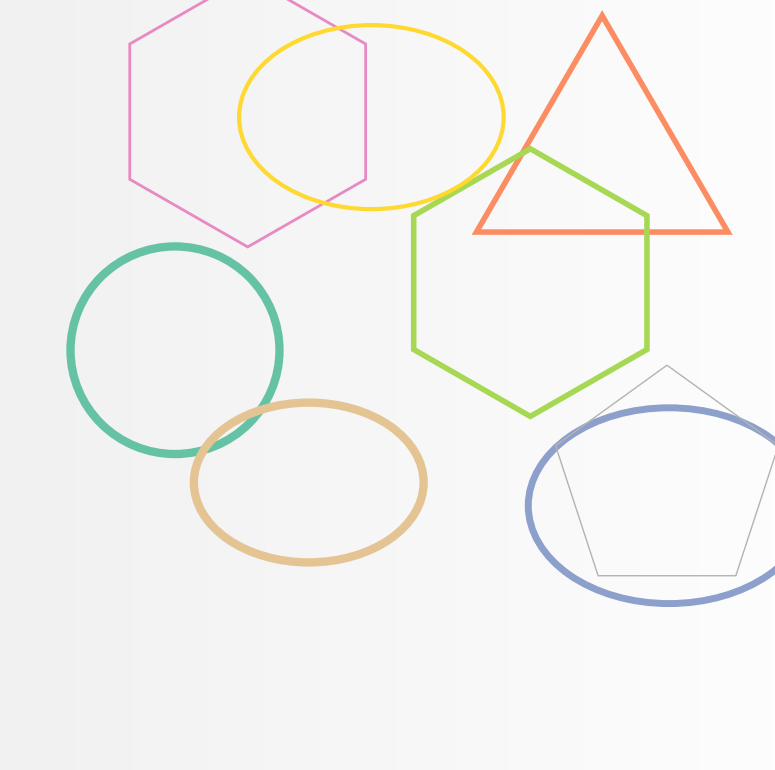[{"shape": "circle", "thickness": 3, "radius": 0.67, "center": [0.226, 0.545]}, {"shape": "triangle", "thickness": 2, "radius": 0.94, "center": [0.777, 0.792]}, {"shape": "oval", "thickness": 2.5, "radius": 0.91, "center": [0.863, 0.343]}, {"shape": "hexagon", "thickness": 1, "radius": 0.88, "center": [0.32, 0.855]}, {"shape": "hexagon", "thickness": 2, "radius": 0.87, "center": [0.684, 0.633]}, {"shape": "oval", "thickness": 1.5, "radius": 0.85, "center": [0.479, 0.848]}, {"shape": "oval", "thickness": 3, "radius": 0.74, "center": [0.398, 0.373]}, {"shape": "pentagon", "thickness": 0.5, "radius": 0.76, "center": [0.861, 0.375]}]